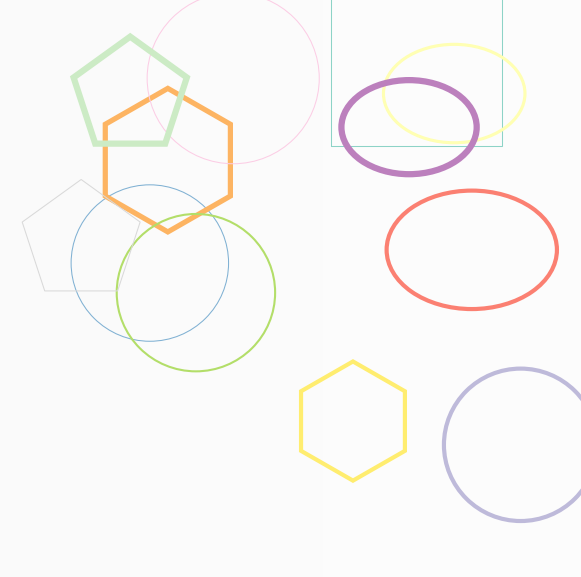[{"shape": "square", "thickness": 0.5, "radius": 0.73, "center": [0.717, 0.893]}, {"shape": "oval", "thickness": 1.5, "radius": 0.61, "center": [0.781, 0.837]}, {"shape": "circle", "thickness": 2, "radius": 0.66, "center": [0.896, 0.229]}, {"shape": "oval", "thickness": 2, "radius": 0.73, "center": [0.812, 0.567]}, {"shape": "circle", "thickness": 0.5, "radius": 0.68, "center": [0.258, 0.544]}, {"shape": "hexagon", "thickness": 2.5, "radius": 0.62, "center": [0.289, 0.722]}, {"shape": "circle", "thickness": 1, "radius": 0.68, "center": [0.337, 0.492]}, {"shape": "circle", "thickness": 0.5, "radius": 0.74, "center": [0.401, 0.864]}, {"shape": "pentagon", "thickness": 0.5, "radius": 0.53, "center": [0.14, 0.582]}, {"shape": "oval", "thickness": 3, "radius": 0.58, "center": [0.704, 0.779]}, {"shape": "pentagon", "thickness": 3, "radius": 0.51, "center": [0.224, 0.833]}, {"shape": "hexagon", "thickness": 2, "radius": 0.52, "center": [0.607, 0.27]}]